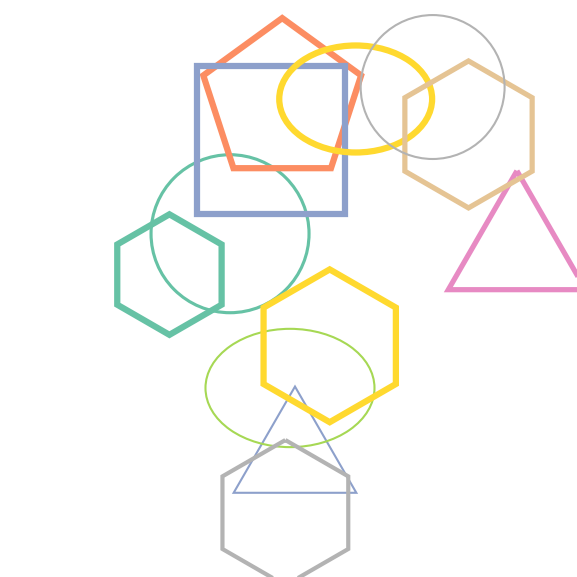[{"shape": "hexagon", "thickness": 3, "radius": 0.52, "center": [0.293, 0.524]}, {"shape": "circle", "thickness": 1.5, "radius": 0.68, "center": [0.398, 0.594]}, {"shape": "pentagon", "thickness": 3, "radius": 0.72, "center": [0.489, 0.824]}, {"shape": "square", "thickness": 3, "radius": 0.64, "center": [0.469, 0.756]}, {"shape": "triangle", "thickness": 1, "radius": 0.61, "center": [0.511, 0.207]}, {"shape": "triangle", "thickness": 2.5, "radius": 0.69, "center": [0.895, 0.566]}, {"shape": "oval", "thickness": 1, "radius": 0.73, "center": [0.502, 0.327]}, {"shape": "oval", "thickness": 3, "radius": 0.66, "center": [0.616, 0.828]}, {"shape": "hexagon", "thickness": 3, "radius": 0.66, "center": [0.571, 0.4]}, {"shape": "hexagon", "thickness": 2.5, "radius": 0.64, "center": [0.811, 0.766]}, {"shape": "hexagon", "thickness": 2, "radius": 0.63, "center": [0.494, 0.111]}, {"shape": "circle", "thickness": 1, "radius": 0.62, "center": [0.749, 0.848]}]